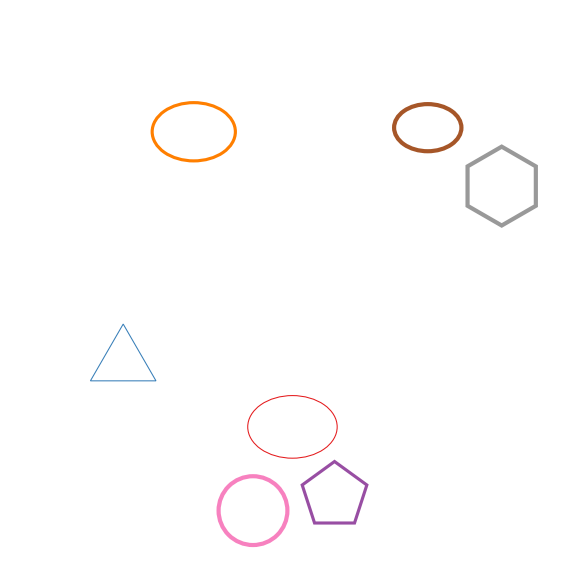[{"shape": "oval", "thickness": 0.5, "radius": 0.39, "center": [0.506, 0.26]}, {"shape": "triangle", "thickness": 0.5, "radius": 0.33, "center": [0.213, 0.372]}, {"shape": "pentagon", "thickness": 1.5, "radius": 0.29, "center": [0.579, 0.141]}, {"shape": "oval", "thickness": 1.5, "radius": 0.36, "center": [0.336, 0.771]}, {"shape": "oval", "thickness": 2, "radius": 0.29, "center": [0.741, 0.778]}, {"shape": "circle", "thickness": 2, "radius": 0.3, "center": [0.438, 0.115]}, {"shape": "hexagon", "thickness": 2, "radius": 0.34, "center": [0.869, 0.677]}]